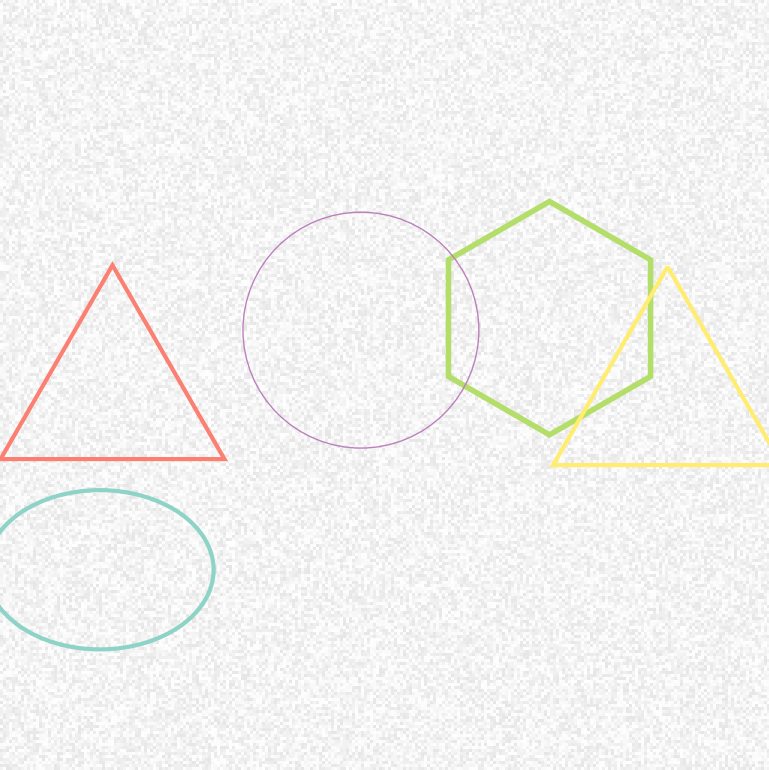[{"shape": "oval", "thickness": 1.5, "radius": 0.74, "center": [0.13, 0.26]}, {"shape": "triangle", "thickness": 1.5, "radius": 0.84, "center": [0.146, 0.488]}, {"shape": "hexagon", "thickness": 2, "radius": 0.76, "center": [0.714, 0.587]}, {"shape": "circle", "thickness": 0.5, "radius": 0.77, "center": [0.469, 0.571]}, {"shape": "triangle", "thickness": 1.5, "radius": 0.86, "center": [0.867, 0.482]}]